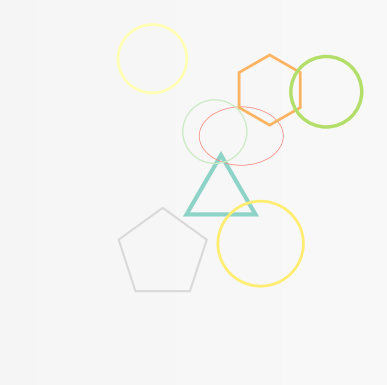[{"shape": "triangle", "thickness": 3, "radius": 0.51, "center": [0.57, 0.494]}, {"shape": "circle", "thickness": 2, "radius": 0.44, "center": [0.393, 0.847]}, {"shape": "oval", "thickness": 0.5, "radius": 0.54, "center": [0.623, 0.647]}, {"shape": "hexagon", "thickness": 2, "radius": 0.46, "center": [0.696, 0.766]}, {"shape": "circle", "thickness": 2.5, "radius": 0.46, "center": [0.842, 0.762]}, {"shape": "pentagon", "thickness": 1.5, "radius": 0.6, "center": [0.42, 0.341]}, {"shape": "circle", "thickness": 1, "radius": 0.41, "center": [0.554, 0.658]}, {"shape": "circle", "thickness": 2, "radius": 0.55, "center": [0.673, 0.367]}]